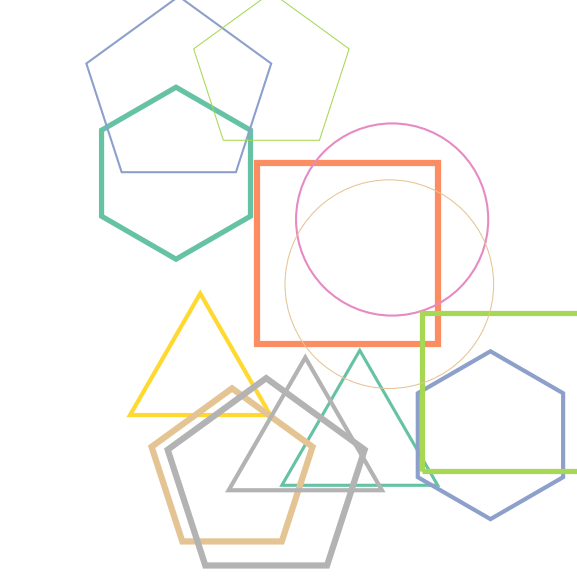[{"shape": "triangle", "thickness": 1.5, "radius": 0.78, "center": [0.623, 0.237]}, {"shape": "hexagon", "thickness": 2.5, "radius": 0.74, "center": [0.305, 0.699]}, {"shape": "square", "thickness": 3, "radius": 0.78, "center": [0.601, 0.56]}, {"shape": "pentagon", "thickness": 1, "radius": 0.84, "center": [0.31, 0.837]}, {"shape": "hexagon", "thickness": 2, "radius": 0.73, "center": [0.849, 0.246]}, {"shape": "circle", "thickness": 1, "radius": 0.83, "center": [0.679, 0.619]}, {"shape": "pentagon", "thickness": 0.5, "radius": 0.71, "center": [0.47, 0.871]}, {"shape": "square", "thickness": 2.5, "radius": 0.68, "center": [0.868, 0.32]}, {"shape": "triangle", "thickness": 2, "radius": 0.7, "center": [0.347, 0.351]}, {"shape": "pentagon", "thickness": 3, "radius": 0.73, "center": [0.402, 0.18]}, {"shape": "circle", "thickness": 0.5, "radius": 0.9, "center": [0.674, 0.507]}, {"shape": "triangle", "thickness": 2, "radius": 0.77, "center": [0.529, 0.227]}, {"shape": "pentagon", "thickness": 3, "radius": 0.9, "center": [0.461, 0.165]}]